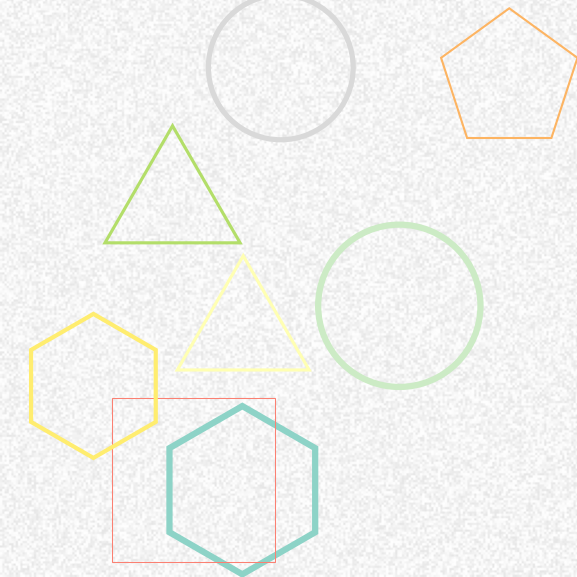[{"shape": "hexagon", "thickness": 3, "radius": 0.73, "center": [0.42, 0.15]}, {"shape": "triangle", "thickness": 1.5, "radius": 0.66, "center": [0.421, 0.424]}, {"shape": "square", "thickness": 0.5, "radius": 0.71, "center": [0.335, 0.168]}, {"shape": "pentagon", "thickness": 1, "radius": 0.62, "center": [0.882, 0.861]}, {"shape": "triangle", "thickness": 1.5, "radius": 0.68, "center": [0.299, 0.646]}, {"shape": "circle", "thickness": 2.5, "radius": 0.63, "center": [0.486, 0.882]}, {"shape": "circle", "thickness": 3, "radius": 0.7, "center": [0.691, 0.47]}, {"shape": "hexagon", "thickness": 2, "radius": 0.62, "center": [0.162, 0.331]}]